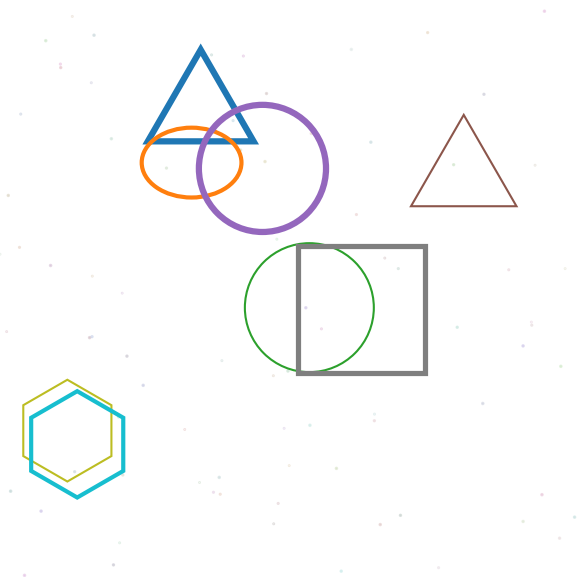[{"shape": "triangle", "thickness": 3, "radius": 0.53, "center": [0.348, 0.807]}, {"shape": "oval", "thickness": 2, "radius": 0.43, "center": [0.332, 0.718]}, {"shape": "circle", "thickness": 1, "radius": 0.56, "center": [0.536, 0.466]}, {"shape": "circle", "thickness": 3, "radius": 0.55, "center": [0.454, 0.708]}, {"shape": "triangle", "thickness": 1, "radius": 0.53, "center": [0.803, 0.695]}, {"shape": "square", "thickness": 2.5, "radius": 0.55, "center": [0.627, 0.463]}, {"shape": "hexagon", "thickness": 1, "radius": 0.44, "center": [0.117, 0.253]}, {"shape": "hexagon", "thickness": 2, "radius": 0.46, "center": [0.134, 0.23]}]